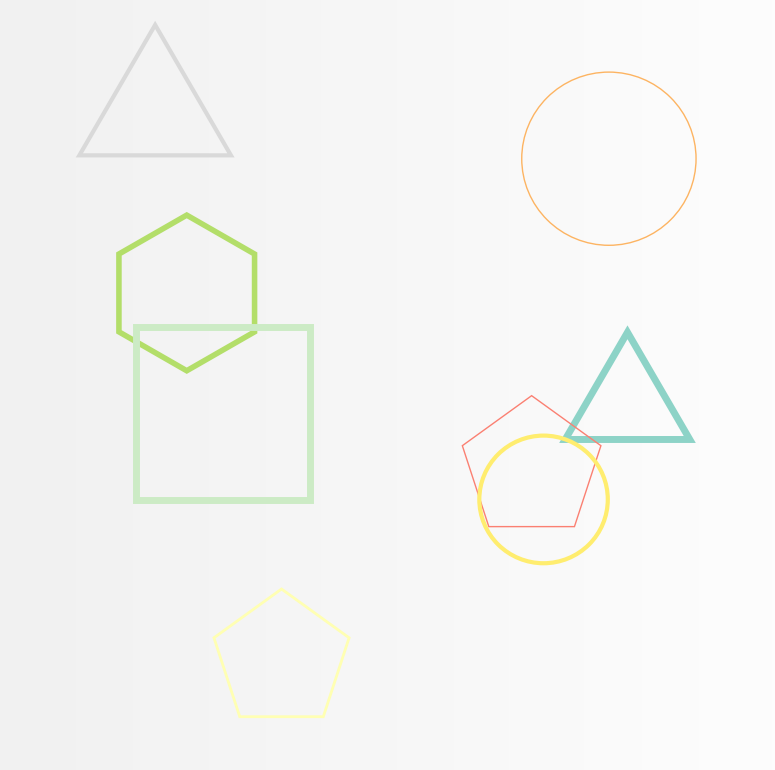[{"shape": "triangle", "thickness": 2.5, "radius": 0.46, "center": [0.81, 0.476]}, {"shape": "pentagon", "thickness": 1, "radius": 0.46, "center": [0.363, 0.143]}, {"shape": "pentagon", "thickness": 0.5, "radius": 0.47, "center": [0.686, 0.392]}, {"shape": "circle", "thickness": 0.5, "radius": 0.56, "center": [0.786, 0.794]}, {"shape": "hexagon", "thickness": 2, "radius": 0.51, "center": [0.241, 0.62]}, {"shape": "triangle", "thickness": 1.5, "radius": 0.56, "center": [0.2, 0.855]}, {"shape": "square", "thickness": 2.5, "radius": 0.56, "center": [0.288, 0.463]}, {"shape": "circle", "thickness": 1.5, "radius": 0.41, "center": [0.701, 0.351]}]